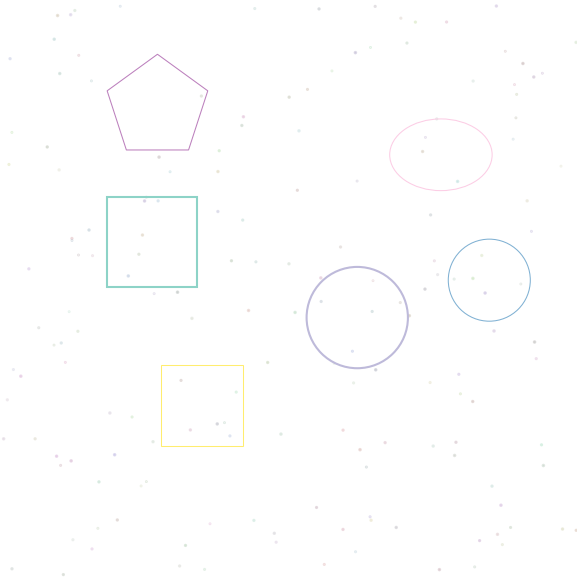[{"shape": "square", "thickness": 1, "radius": 0.39, "center": [0.264, 0.579]}, {"shape": "circle", "thickness": 1, "radius": 0.44, "center": [0.619, 0.449]}, {"shape": "circle", "thickness": 0.5, "radius": 0.36, "center": [0.847, 0.514]}, {"shape": "oval", "thickness": 0.5, "radius": 0.44, "center": [0.763, 0.731]}, {"shape": "pentagon", "thickness": 0.5, "radius": 0.46, "center": [0.273, 0.814]}, {"shape": "square", "thickness": 0.5, "radius": 0.35, "center": [0.35, 0.297]}]